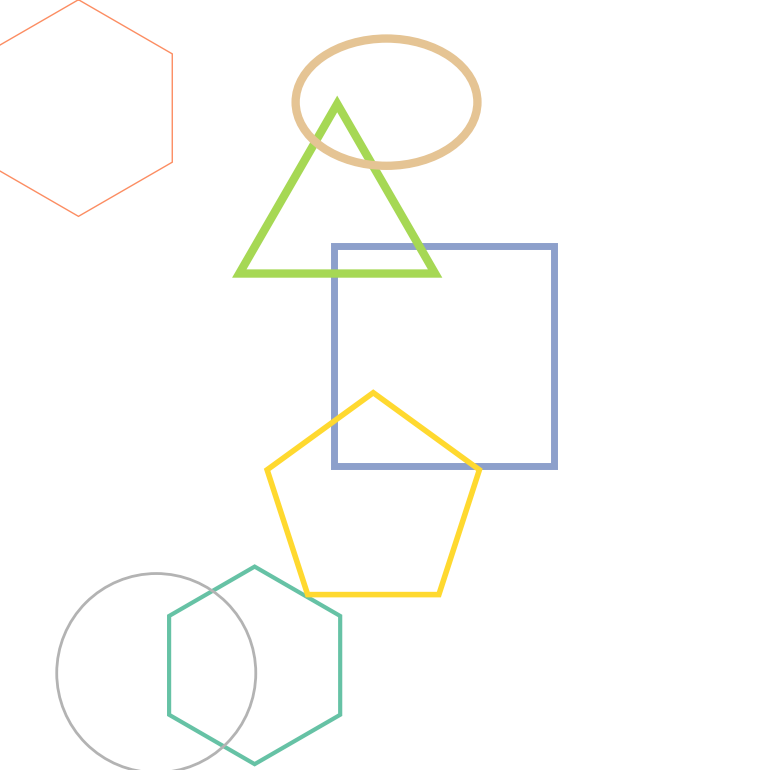[{"shape": "hexagon", "thickness": 1.5, "radius": 0.64, "center": [0.331, 0.136]}, {"shape": "hexagon", "thickness": 0.5, "radius": 0.7, "center": [0.102, 0.86]}, {"shape": "square", "thickness": 2.5, "radius": 0.72, "center": [0.577, 0.537]}, {"shape": "triangle", "thickness": 3, "radius": 0.73, "center": [0.438, 0.718]}, {"shape": "pentagon", "thickness": 2, "radius": 0.72, "center": [0.485, 0.345]}, {"shape": "oval", "thickness": 3, "radius": 0.59, "center": [0.502, 0.867]}, {"shape": "circle", "thickness": 1, "radius": 0.65, "center": [0.203, 0.126]}]